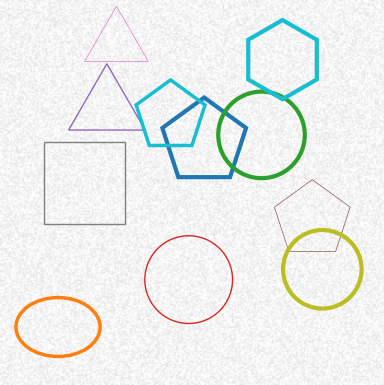[{"shape": "pentagon", "thickness": 3, "radius": 0.57, "center": [0.53, 0.632]}, {"shape": "oval", "thickness": 2.5, "radius": 0.55, "center": [0.151, 0.151]}, {"shape": "circle", "thickness": 3, "radius": 0.56, "center": [0.679, 0.65]}, {"shape": "circle", "thickness": 1, "radius": 0.57, "center": [0.49, 0.274]}, {"shape": "triangle", "thickness": 1, "radius": 0.57, "center": [0.278, 0.72]}, {"shape": "pentagon", "thickness": 0.5, "radius": 0.52, "center": [0.811, 0.43]}, {"shape": "triangle", "thickness": 0.5, "radius": 0.48, "center": [0.302, 0.888]}, {"shape": "square", "thickness": 1, "radius": 0.53, "center": [0.221, 0.525]}, {"shape": "circle", "thickness": 3, "radius": 0.51, "center": [0.837, 0.301]}, {"shape": "pentagon", "thickness": 2.5, "radius": 0.47, "center": [0.443, 0.698]}, {"shape": "hexagon", "thickness": 3, "radius": 0.51, "center": [0.734, 0.845]}]